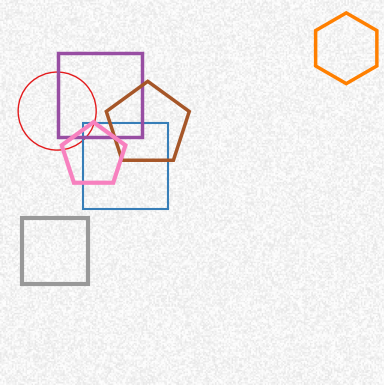[{"shape": "circle", "thickness": 1, "radius": 0.51, "center": [0.148, 0.711]}, {"shape": "square", "thickness": 1.5, "radius": 0.56, "center": [0.326, 0.569]}, {"shape": "square", "thickness": 2.5, "radius": 0.55, "center": [0.259, 0.754]}, {"shape": "hexagon", "thickness": 2.5, "radius": 0.46, "center": [0.899, 0.875]}, {"shape": "pentagon", "thickness": 2.5, "radius": 0.57, "center": [0.384, 0.675]}, {"shape": "pentagon", "thickness": 3, "radius": 0.44, "center": [0.243, 0.596]}, {"shape": "square", "thickness": 3, "radius": 0.43, "center": [0.143, 0.347]}]